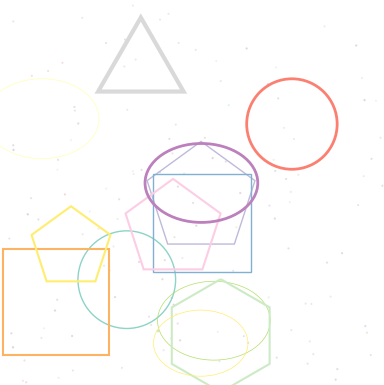[{"shape": "circle", "thickness": 1, "radius": 0.63, "center": [0.329, 0.274]}, {"shape": "oval", "thickness": 0.5, "radius": 0.74, "center": [0.109, 0.692]}, {"shape": "pentagon", "thickness": 1, "radius": 0.74, "center": [0.522, 0.485]}, {"shape": "circle", "thickness": 2, "radius": 0.59, "center": [0.758, 0.678]}, {"shape": "square", "thickness": 1, "radius": 0.64, "center": [0.525, 0.42]}, {"shape": "square", "thickness": 1.5, "radius": 0.69, "center": [0.145, 0.216]}, {"shape": "oval", "thickness": 0.5, "radius": 0.73, "center": [0.556, 0.167]}, {"shape": "pentagon", "thickness": 1.5, "radius": 0.65, "center": [0.45, 0.405]}, {"shape": "triangle", "thickness": 3, "radius": 0.64, "center": [0.366, 0.826]}, {"shape": "oval", "thickness": 2, "radius": 0.73, "center": [0.523, 0.525]}, {"shape": "hexagon", "thickness": 1.5, "radius": 0.73, "center": [0.573, 0.128]}, {"shape": "oval", "thickness": 0.5, "radius": 0.61, "center": [0.521, 0.109]}, {"shape": "pentagon", "thickness": 1.5, "radius": 0.54, "center": [0.184, 0.356]}]